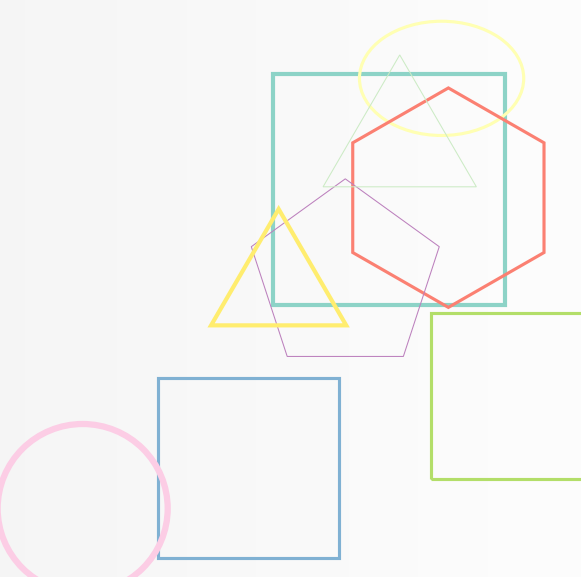[{"shape": "square", "thickness": 2, "radius": 1.0, "center": [0.67, 0.671]}, {"shape": "oval", "thickness": 1.5, "radius": 0.71, "center": [0.76, 0.863]}, {"shape": "hexagon", "thickness": 1.5, "radius": 0.95, "center": [0.771, 0.657]}, {"shape": "square", "thickness": 1.5, "radius": 0.78, "center": [0.428, 0.188]}, {"shape": "square", "thickness": 1.5, "radius": 0.72, "center": [0.885, 0.314]}, {"shape": "circle", "thickness": 3, "radius": 0.73, "center": [0.142, 0.119]}, {"shape": "pentagon", "thickness": 0.5, "radius": 0.85, "center": [0.594, 0.519]}, {"shape": "triangle", "thickness": 0.5, "radius": 0.76, "center": [0.688, 0.752]}, {"shape": "triangle", "thickness": 2, "radius": 0.67, "center": [0.479, 0.503]}]